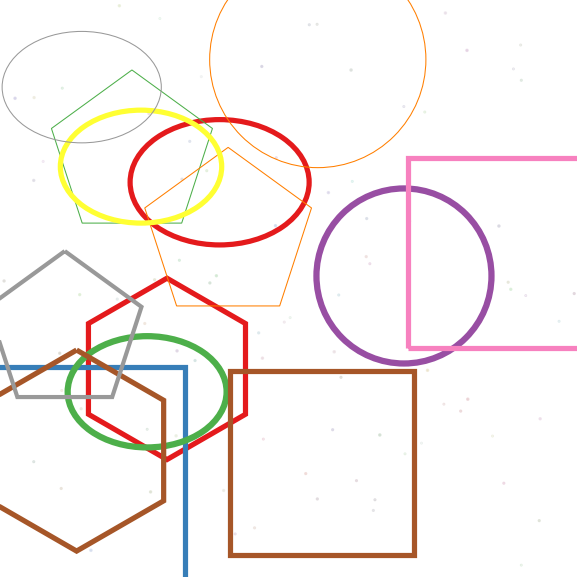[{"shape": "hexagon", "thickness": 2.5, "radius": 0.79, "center": [0.289, 0.36]}, {"shape": "oval", "thickness": 2.5, "radius": 0.78, "center": [0.38, 0.684]}, {"shape": "square", "thickness": 2.5, "radius": 0.93, "center": [0.134, 0.178]}, {"shape": "pentagon", "thickness": 0.5, "radius": 0.73, "center": [0.228, 0.731]}, {"shape": "oval", "thickness": 3, "radius": 0.69, "center": [0.255, 0.321]}, {"shape": "circle", "thickness": 3, "radius": 0.76, "center": [0.7, 0.521]}, {"shape": "pentagon", "thickness": 0.5, "radius": 0.76, "center": [0.395, 0.592]}, {"shape": "circle", "thickness": 0.5, "radius": 0.94, "center": [0.55, 0.896]}, {"shape": "oval", "thickness": 2.5, "radius": 0.7, "center": [0.244, 0.711]}, {"shape": "hexagon", "thickness": 2.5, "radius": 0.87, "center": [0.133, 0.219]}, {"shape": "square", "thickness": 2.5, "radius": 0.8, "center": [0.558, 0.197]}, {"shape": "square", "thickness": 2.5, "radius": 0.82, "center": [0.872, 0.561]}, {"shape": "pentagon", "thickness": 2, "radius": 0.7, "center": [0.112, 0.425]}, {"shape": "oval", "thickness": 0.5, "radius": 0.69, "center": [0.141, 0.848]}]